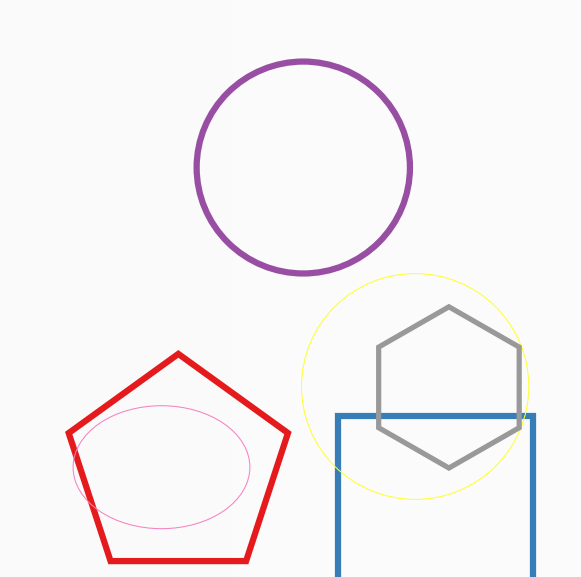[{"shape": "pentagon", "thickness": 3, "radius": 0.99, "center": [0.307, 0.188]}, {"shape": "square", "thickness": 3, "radius": 0.84, "center": [0.749, 0.112]}, {"shape": "circle", "thickness": 3, "radius": 0.92, "center": [0.522, 0.709]}, {"shape": "circle", "thickness": 0.5, "radius": 0.98, "center": [0.714, 0.33]}, {"shape": "oval", "thickness": 0.5, "radius": 0.76, "center": [0.278, 0.19]}, {"shape": "hexagon", "thickness": 2.5, "radius": 0.7, "center": [0.772, 0.328]}]